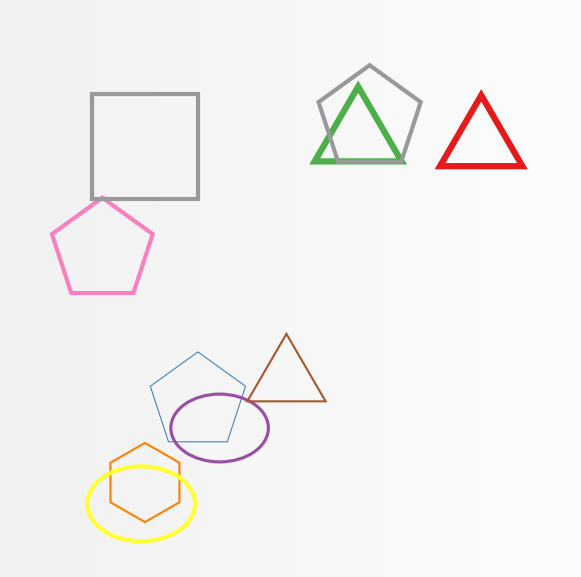[{"shape": "triangle", "thickness": 3, "radius": 0.41, "center": [0.828, 0.752]}, {"shape": "pentagon", "thickness": 0.5, "radius": 0.43, "center": [0.341, 0.304]}, {"shape": "triangle", "thickness": 3, "radius": 0.43, "center": [0.616, 0.763]}, {"shape": "oval", "thickness": 1.5, "radius": 0.42, "center": [0.378, 0.258]}, {"shape": "hexagon", "thickness": 1, "radius": 0.34, "center": [0.249, 0.164]}, {"shape": "oval", "thickness": 2, "radius": 0.46, "center": [0.243, 0.127]}, {"shape": "triangle", "thickness": 1, "radius": 0.39, "center": [0.493, 0.343]}, {"shape": "pentagon", "thickness": 2, "radius": 0.46, "center": [0.176, 0.566]}, {"shape": "square", "thickness": 2, "radius": 0.46, "center": [0.249, 0.745]}, {"shape": "pentagon", "thickness": 2, "radius": 0.46, "center": [0.636, 0.794]}]